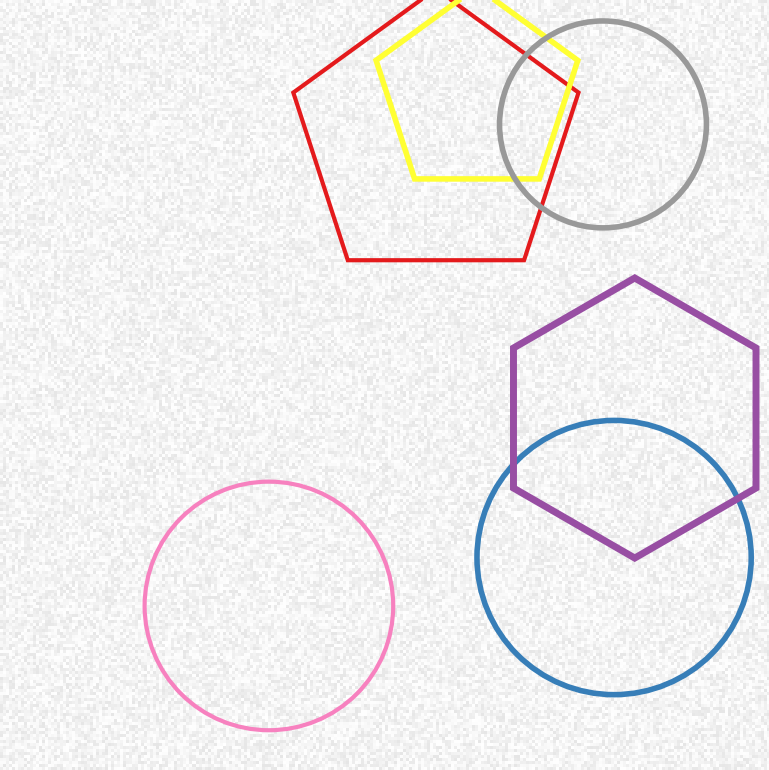[{"shape": "pentagon", "thickness": 1.5, "radius": 0.97, "center": [0.566, 0.82]}, {"shape": "circle", "thickness": 2, "radius": 0.89, "center": [0.798, 0.276]}, {"shape": "hexagon", "thickness": 2.5, "radius": 0.91, "center": [0.824, 0.457]}, {"shape": "pentagon", "thickness": 2, "radius": 0.69, "center": [0.619, 0.879]}, {"shape": "circle", "thickness": 1.5, "radius": 0.81, "center": [0.349, 0.213]}, {"shape": "circle", "thickness": 2, "radius": 0.67, "center": [0.783, 0.838]}]